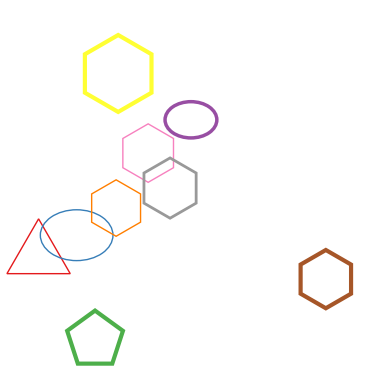[{"shape": "triangle", "thickness": 1, "radius": 0.47, "center": [0.1, 0.337]}, {"shape": "oval", "thickness": 1, "radius": 0.47, "center": [0.199, 0.389]}, {"shape": "pentagon", "thickness": 3, "radius": 0.38, "center": [0.247, 0.117]}, {"shape": "oval", "thickness": 2.5, "radius": 0.34, "center": [0.496, 0.689]}, {"shape": "hexagon", "thickness": 1, "radius": 0.37, "center": [0.302, 0.46]}, {"shape": "hexagon", "thickness": 3, "radius": 0.5, "center": [0.307, 0.809]}, {"shape": "hexagon", "thickness": 3, "radius": 0.38, "center": [0.846, 0.275]}, {"shape": "hexagon", "thickness": 1, "radius": 0.38, "center": [0.385, 0.602]}, {"shape": "hexagon", "thickness": 2, "radius": 0.39, "center": [0.442, 0.512]}]